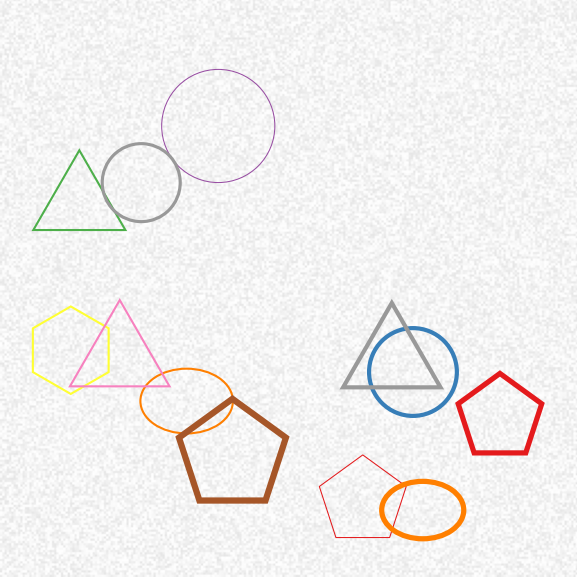[{"shape": "pentagon", "thickness": 0.5, "radius": 0.4, "center": [0.628, 0.132]}, {"shape": "pentagon", "thickness": 2.5, "radius": 0.38, "center": [0.866, 0.276]}, {"shape": "circle", "thickness": 2, "radius": 0.38, "center": [0.715, 0.355]}, {"shape": "triangle", "thickness": 1, "radius": 0.46, "center": [0.137, 0.647]}, {"shape": "circle", "thickness": 0.5, "radius": 0.49, "center": [0.378, 0.781]}, {"shape": "oval", "thickness": 1, "radius": 0.4, "center": [0.323, 0.305]}, {"shape": "oval", "thickness": 2.5, "radius": 0.36, "center": [0.732, 0.116]}, {"shape": "hexagon", "thickness": 1, "radius": 0.38, "center": [0.123, 0.393]}, {"shape": "pentagon", "thickness": 3, "radius": 0.49, "center": [0.403, 0.211]}, {"shape": "triangle", "thickness": 1, "radius": 0.5, "center": [0.207, 0.38]}, {"shape": "circle", "thickness": 1.5, "radius": 0.34, "center": [0.245, 0.683]}, {"shape": "triangle", "thickness": 2, "radius": 0.49, "center": [0.678, 0.377]}]